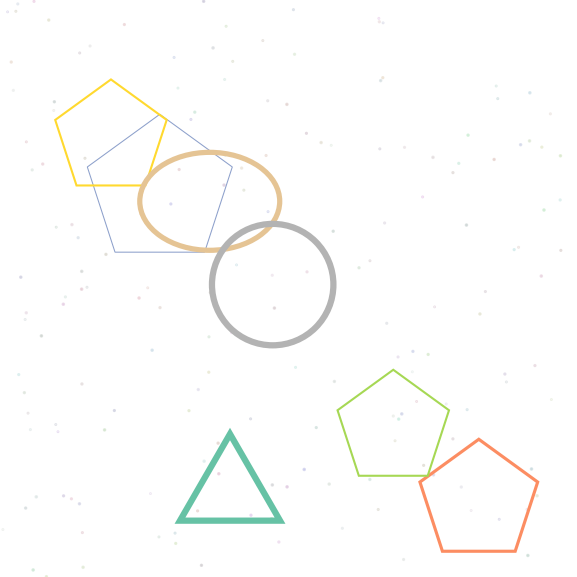[{"shape": "triangle", "thickness": 3, "radius": 0.5, "center": [0.398, 0.148]}, {"shape": "pentagon", "thickness": 1.5, "radius": 0.54, "center": [0.829, 0.131]}, {"shape": "pentagon", "thickness": 0.5, "radius": 0.66, "center": [0.277, 0.669]}, {"shape": "pentagon", "thickness": 1, "radius": 0.51, "center": [0.681, 0.257]}, {"shape": "pentagon", "thickness": 1, "radius": 0.51, "center": [0.192, 0.76]}, {"shape": "oval", "thickness": 2.5, "radius": 0.61, "center": [0.363, 0.651]}, {"shape": "circle", "thickness": 3, "radius": 0.53, "center": [0.472, 0.506]}]